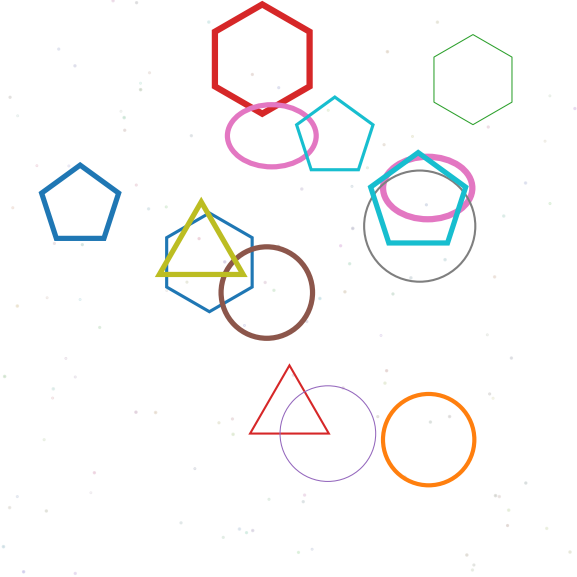[{"shape": "hexagon", "thickness": 1.5, "radius": 0.43, "center": [0.363, 0.545]}, {"shape": "pentagon", "thickness": 2.5, "radius": 0.35, "center": [0.139, 0.643]}, {"shape": "circle", "thickness": 2, "radius": 0.4, "center": [0.742, 0.238]}, {"shape": "hexagon", "thickness": 0.5, "radius": 0.39, "center": [0.819, 0.861]}, {"shape": "hexagon", "thickness": 3, "radius": 0.47, "center": [0.454, 0.897]}, {"shape": "triangle", "thickness": 1, "radius": 0.39, "center": [0.501, 0.288]}, {"shape": "circle", "thickness": 0.5, "radius": 0.41, "center": [0.568, 0.248]}, {"shape": "circle", "thickness": 2.5, "radius": 0.4, "center": [0.462, 0.493]}, {"shape": "oval", "thickness": 3, "radius": 0.39, "center": [0.741, 0.674]}, {"shape": "oval", "thickness": 2.5, "radius": 0.38, "center": [0.471, 0.764]}, {"shape": "circle", "thickness": 1, "radius": 0.48, "center": [0.727, 0.608]}, {"shape": "triangle", "thickness": 2.5, "radius": 0.42, "center": [0.348, 0.566]}, {"shape": "pentagon", "thickness": 2.5, "radius": 0.43, "center": [0.724, 0.648]}, {"shape": "pentagon", "thickness": 1.5, "radius": 0.35, "center": [0.58, 0.761]}]